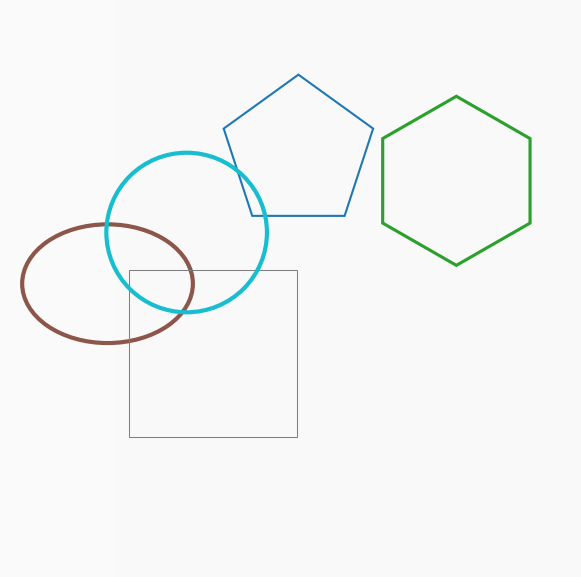[{"shape": "pentagon", "thickness": 1, "radius": 0.68, "center": [0.513, 0.735]}, {"shape": "hexagon", "thickness": 1.5, "radius": 0.73, "center": [0.785, 0.686]}, {"shape": "oval", "thickness": 2, "radius": 0.73, "center": [0.185, 0.508]}, {"shape": "square", "thickness": 0.5, "radius": 0.72, "center": [0.367, 0.387]}, {"shape": "circle", "thickness": 2, "radius": 0.69, "center": [0.321, 0.597]}]